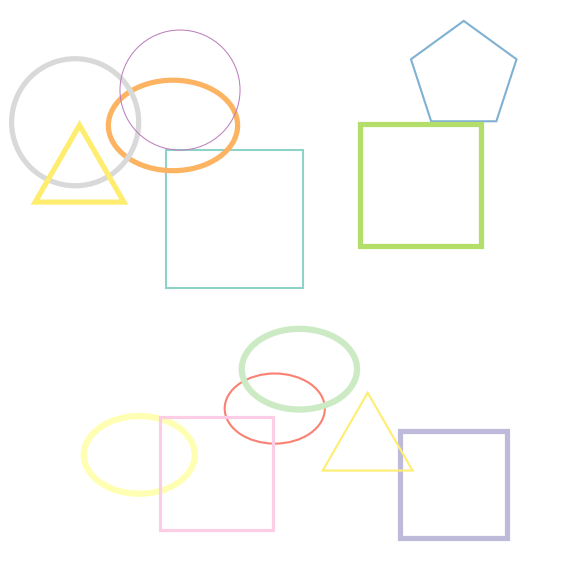[{"shape": "square", "thickness": 1, "radius": 0.59, "center": [0.407, 0.62]}, {"shape": "oval", "thickness": 3, "radius": 0.48, "center": [0.241, 0.211]}, {"shape": "square", "thickness": 2.5, "radius": 0.46, "center": [0.785, 0.16]}, {"shape": "oval", "thickness": 1, "radius": 0.43, "center": [0.476, 0.292]}, {"shape": "pentagon", "thickness": 1, "radius": 0.48, "center": [0.803, 0.867]}, {"shape": "oval", "thickness": 2.5, "radius": 0.56, "center": [0.3, 0.782]}, {"shape": "square", "thickness": 2.5, "radius": 0.53, "center": [0.728, 0.679]}, {"shape": "square", "thickness": 1.5, "radius": 0.49, "center": [0.375, 0.179]}, {"shape": "circle", "thickness": 2.5, "radius": 0.55, "center": [0.13, 0.787]}, {"shape": "circle", "thickness": 0.5, "radius": 0.52, "center": [0.312, 0.843]}, {"shape": "oval", "thickness": 3, "radius": 0.5, "center": [0.518, 0.36]}, {"shape": "triangle", "thickness": 2.5, "radius": 0.44, "center": [0.138, 0.694]}, {"shape": "triangle", "thickness": 1, "radius": 0.45, "center": [0.637, 0.229]}]